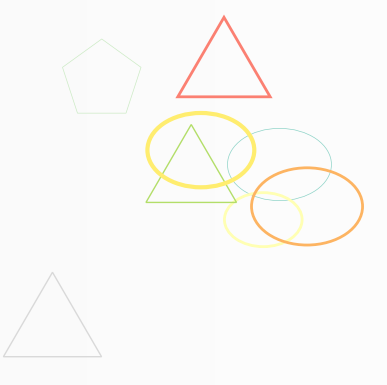[{"shape": "oval", "thickness": 0.5, "radius": 0.67, "center": [0.721, 0.573]}, {"shape": "oval", "thickness": 2, "radius": 0.5, "center": [0.679, 0.429]}, {"shape": "triangle", "thickness": 2, "radius": 0.69, "center": [0.578, 0.817]}, {"shape": "oval", "thickness": 2, "radius": 0.72, "center": [0.792, 0.464]}, {"shape": "triangle", "thickness": 1, "radius": 0.67, "center": [0.494, 0.542]}, {"shape": "triangle", "thickness": 1, "radius": 0.73, "center": [0.135, 0.147]}, {"shape": "pentagon", "thickness": 0.5, "radius": 0.53, "center": [0.263, 0.792]}, {"shape": "oval", "thickness": 3, "radius": 0.69, "center": [0.518, 0.61]}]